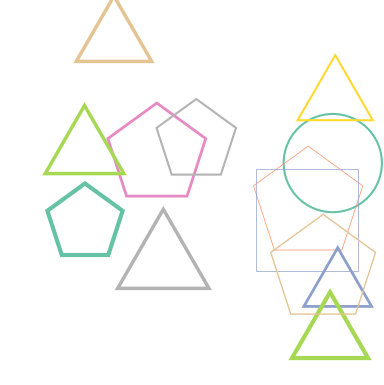[{"shape": "pentagon", "thickness": 3, "radius": 0.51, "center": [0.221, 0.421]}, {"shape": "circle", "thickness": 1.5, "radius": 0.64, "center": [0.864, 0.576]}, {"shape": "pentagon", "thickness": 0.5, "radius": 0.75, "center": [0.8, 0.471]}, {"shape": "square", "thickness": 0.5, "radius": 0.66, "center": [0.798, 0.429]}, {"shape": "triangle", "thickness": 2, "radius": 0.51, "center": [0.877, 0.255]}, {"shape": "pentagon", "thickness": 2, "radius": 0.67, "center": [0.407, 0.599]}, {"shape": "triangle", "thickness": 3, "radius": 0.57, "center": [0.857, 0.127]}, {"shape": "triangle", "thickness": 2.5, "radius": 0.59, "center": [0.22, 0.608]}, {"shape": "triangle", "thickness": 1.5, "radius": 0.56, "center": [0.871, 0.744]}, {"shape": "triangle", "thickness": 2.5, "radius": 0.57, "center": [0.296, 0.897]}, {"shape": "pentagon", "thickness": 1, "radius": 0.72, "center": [0.839, 0.3]}, {"shape": "pentagon", "thickness": 1.5, "radius": 0.54, "center": [0.51, 0.634]}, {"shape": "triangle", "thickness": 2.5, "radius": 0.68, "center": [0.424, 0.319]}]